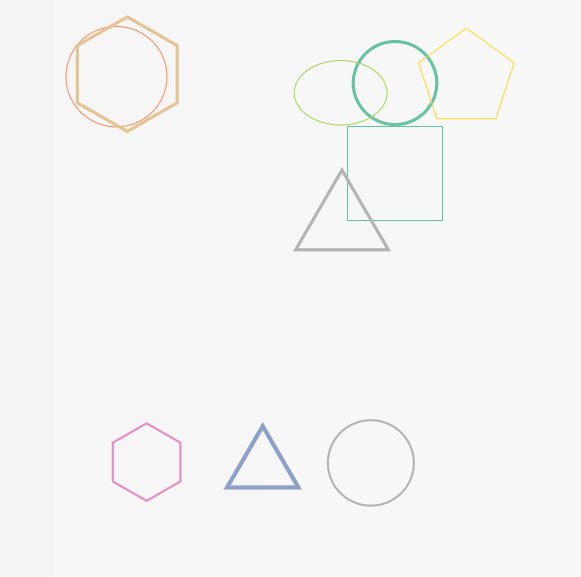[{"shape": "square", "thickness": 0.5, "radius": 0.41, "center": [0.678, 0.699]}, {"shape": "circle", "thickness": 1.5, "radius": 0.36, "center": [0.68, 0.855]}, {"shape": "circle", "thickness": 0.5, "radius": 0.43, "center": [0.2, 0.866]}, {"shape": "triangle", "thickness": 2, "radius": 0.35, "center": [0.452, 0.19]}, {"shape": "hexagon", "thickness": 1, "radius": 0.34, "center": [0.252, 0.199]}, {"shape": "oval", "thickness": 0.5, "radius": 0.4, "center": [0.586, 0.838]}, {"shape": "pentagon", "thickness": 0.5, "radius": 0.43, "center": [0.802, 0.864]}, {"shape": "hexagon", "thickness": 1.5, "radius": 0.5, "center": [0.219, 0.871]}, {"shape": "circle", "thickness": 1, "radius": 0.37, "center": [0.638, 0.198]}, {"shape": "triangle", "thickness": 1.5, "radius": 0.46, "center": [0.588, 0.613]}]